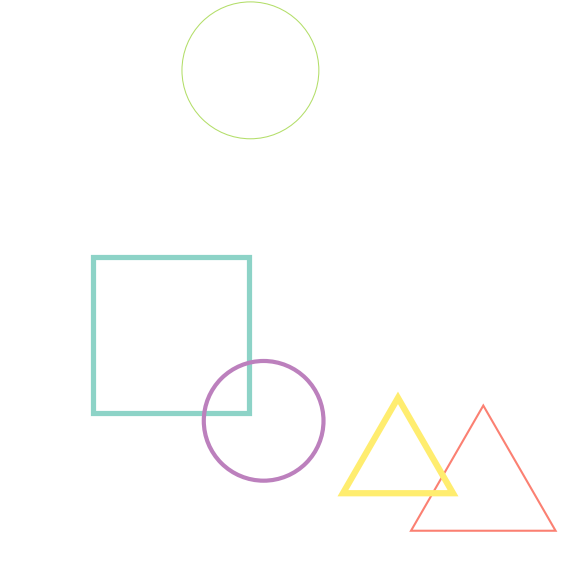[{"shape": "square", "thickness": 2.5, "radius": 0.68, "center": [0.297, 0.42]}, {"shape": "triangle", "thickness": 1, "radius": 0.72, "center": [0.837, 0.152]}, {"shape": "circle", "thickness": 0.5, "radius": 0.59, "center": [0.434, 0.877]}, {"shape": "circle", "thickness": 2, "radius": 0.52, "center": [0.457, 0.27]}, {"shape": "triangle", "thickness": 3, "radius": 0.55, "center": [0.689, 0.2]}]